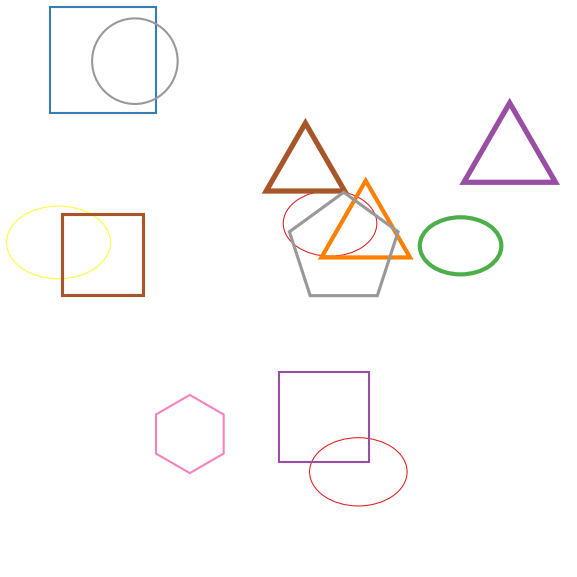[{"shape": "oval", "thickness": 0.5, "radius": 0.41, "center": [0.571, 0.612]}, {"shape": "oval", "thickness": 0.5, "radius": 0.42, "center": [0.621, 0.182]}, {"shape": "square", "thickness": 1, "radius": 0.46, "center": [0.179, 0.895]}, {"shape": "oval", "thickness": 2, "radius": 0.35, "center": [0.798, 0.573]}, {"shape": "square", "thickness": 1, "radius": 0.39, "center": [0.561, 0.277]}, {"shape": "triangle", "thickness": 2.5, "radius": 0.46, "center": [0.883, 0.729]}, {"shape": "triangle", "thickness": 2, "radius": 0.44, "center": [0.633, 0.598]}, {"shape": "oval", "thickness": 0.5, "radius": 0.45, "center": [0.101, 0.579]}, {"shape": "triangle", "thickness": 2.5, "radius": 0.39, "center": [0.529, 0.708]}, {"shape": "square", "thickness": 1.5, "radius": 0.35, "center": [0.178, 0.558]}, {"shape": "hexagon", "thickness": 1, "radius": 0.34, "center": [0.329, 0.248]}, {"shape": "circle", "thickness": 1, "radius": 0.37, "center": [0.234, 0.893]}, {"shape": "pentagon", "thickness": 1.5, "radius": 0.49, "center": [0.595, 0.567]}]